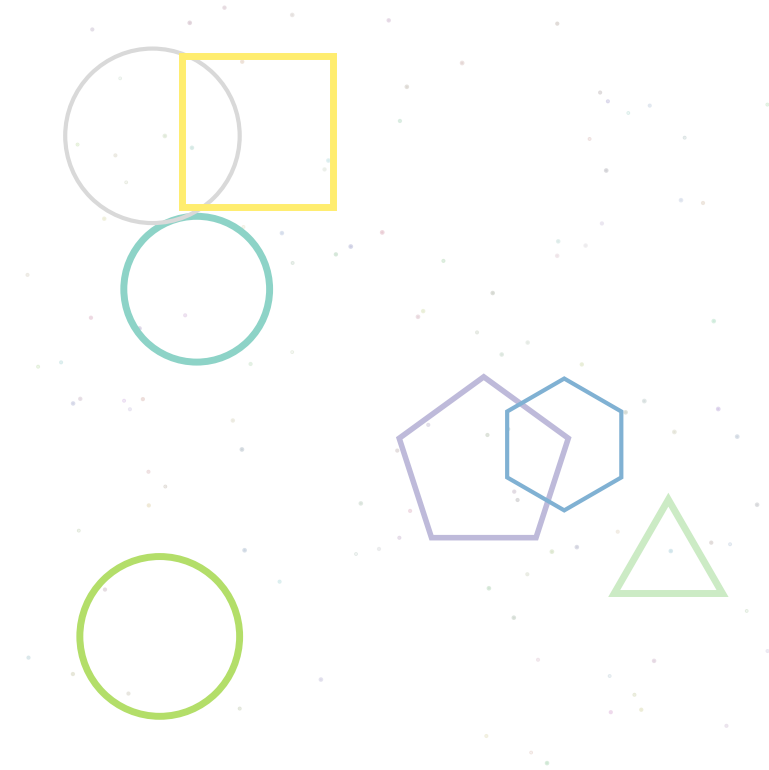[{"shape": "circle", "thickness": 2.5, "radius": 0.47, "center": [0.255, 0.624]}, {"shape": "pentagon", "thickness": 2, "radius": 0.58, "center": [0.628, 0.395]}, {"shape": "hexagon", "thickness": 1.5, "radius": 0.43, "center": [0.733, 0.423]}, {"shape": "circle", "thickness": 2.5, "radius": 0.52, "center": [0.207, 0.173]}, {"shape": "circle", "thickness": 1.5, "radius": 0.57, "center": [0.198, 0.824]}, {"shape": "triangle", "thickness": 2.5, "radius": 0.41, "center": [0.868, 0.27]}, {"shape": "square", "thickness": 2.5, "radius": 0.49, "center": [0.334, 0.829]}]